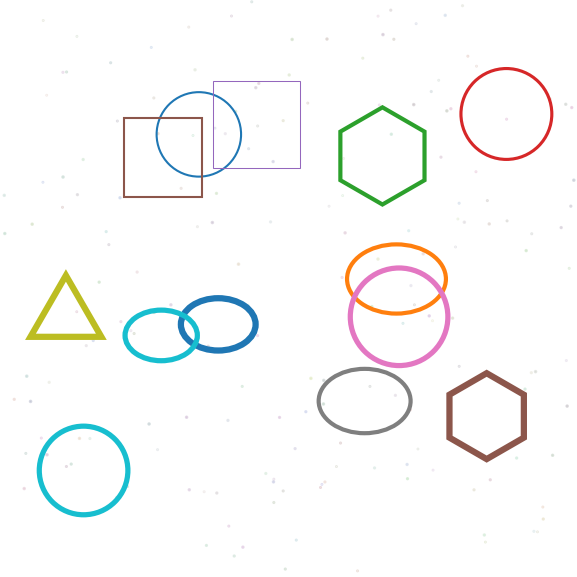[{"shape": "oval", "thickness": 3, "radius": 0.32, "center": [0.378, 0.437]}, {"shape": "circle", "thickness": 1, "radius": 0.37, "center": [0.344, 0.766]}, {"shape": "oval", "thickness": 2, "radius": 0.43, "center": [0.687, 0.516]}, {"shape": "hexagon", "thickness": 2, "radius": 0.42, "center": [0.662, 0.729]}, {"shape": "circle", "thickness": 1.5, "radius": 0.39, "center": [0.877, 0.802]}, {"shape": "square", "thickness": 0.5, "radius": 0.38, "center": [0.443, 0.784]}, {"shape": "square", "thickness": 1, "radius": 0.34, "center": [0.282, 0.727]}, {"shape": "hexagon", "thickness": 3, "radius": 0.37, "center": [0.843, 0.279]}, {"shape": "circle", "thickness": 2.5, "radius": 0.42, "center": [0.691, 0.451]}, {"shape": "oval", "thickness": 2, "radius": 0.4, "center": [0.631, 0.305]}, {"shape": "triangle", "thickness": 3, "radius": 0.35, "center": [0.114, 0.451]}, {"shape": "oval", "thickness": 2.5, "radius": 0.31, "center": [0.279, 0.418]}, {"shape": "circle", "thickness": 2.5, "radius": 0.38, "center": [0.145, 0.184]}]